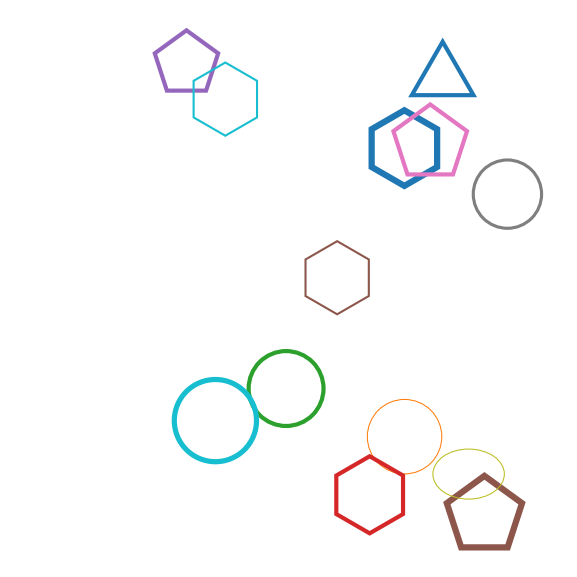[{"shape": "triangle", "thickness": 2, "radius": 0.31, "center": [0.766, 0.865]}, {"shape": "hexagon", "thickness": 3, "radius": 0.33, "center": [0.7, 0.743]}, {"shape": "circle", "thickness": 0.5, "radius": 0.32, "center": [0.701, 0.243]}, {"shape": "circle", "thickness": 2, "radius": 0.32, "center": [0.495, 0.326]}, {"shape": "hexagon", "thickness": 2, "radius": 0.33, "center": [0.64, 0.142]}, {"shape": "pentagon", "thickness": 2, "radius": 0.29, "center": [0.323, 0.889]}, {"shape": "hexagon", "thickness": 1, "radius": 0.32, "center": [0.584, 0.518]}, {"shape": "pentagon", "thickness": 3, "radius": 0.34, "center": [0.839, 0.107]}, {"shape": "pentagon", "thickness": 2, "radius": 0.33, "center": [0.745, 0.751]}, {"shape": "circle", "thickness": 1.5, "radius": 0.3, "center": [0.879, 0.663]}, {"shape": "oval", "thickness": 0.5, "radius": 0.31, "center": [0.811, 0.178]}, {"shape": "hexagon", "thickness": 1, "radius": 0.32, "center": [0.39, 0.828]}, {"shape": "circle", "thickness": 2.5, "radius": 0.36, "center": [0.373, 0.271]}]